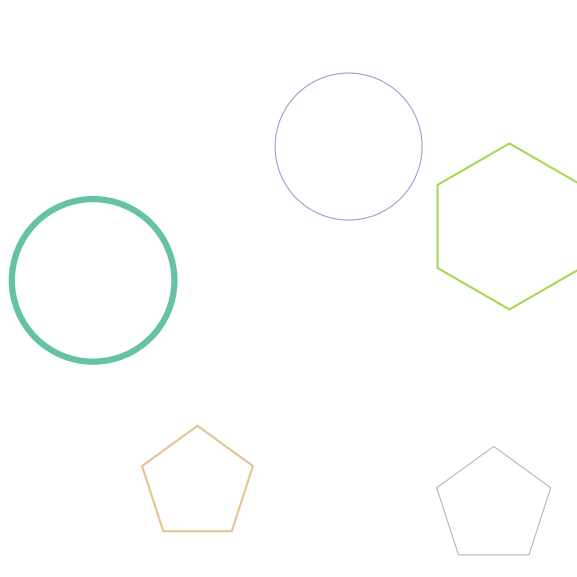[{"shape": "circle", "thickness": 3, "radius": 0.7, "center": [0.161, 0.514]}, {"shape": "circle", "thickness": 0.5, "radius": 0.64, "center": [0.604, 0.745]}, {"shape": "hexagon", "thickness": 1, "radius": 0.72, "center": [0.882, 0.607]}, {"shape": "pentagon", "thickness": 1, "radius": 0.5, "center": [0.342, 0.161]}, {"shape": "pentagon", "thickness": 0.5, "radius": 0.52, "center": [0.855, 0.122]}]